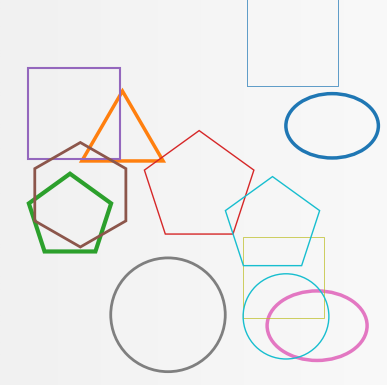[{"shape": "square", "thickness": 0.5, "radius": 0.59, "center": [0.755, 0.892]}, {"shape": "oval", "thickness": 2.5, "radius": 0.6, "center": [0.857, 0.673]}, {"shape": "triangle", "thickness": 2.5, "radius": 0.6, "center": [0.316, 0.642]}, {"shape": "pentagon", "thickness": 3, "radius": 0.56, "center": [0.181, 0.437]}, {"shape": "pentagon", "thickness": 1, "radius": 0.74, "center": [0.514, 0.512]}, {"shape": "square", "thickness": 1.5, "radius": 0.6, "center": [0.19, 0.705]}, {"shape": "hexagon", "thickness": 2, "radius": 0.68, "center": [0.207, 0.494]}, {"shape": "oval", "thickness": 2.5, "radius": 0.65, "center": [0.818, 0.154]}, {"shape": "circle", "thickness": 2, "radius": 0.74, "center": [0.434, 0.182]}, {"shape": "square", "thickness": 0.5, "radius": 0.52, "center": [0.731, 0.279]}, {"shape": "pentagon", "thickness": 1, "radius": 0.64, "center": [0.703, 0.413]}, {"shape": "circle", "thickness": 1, "radius": 0.55, "center": [0.738, 0.178]}]